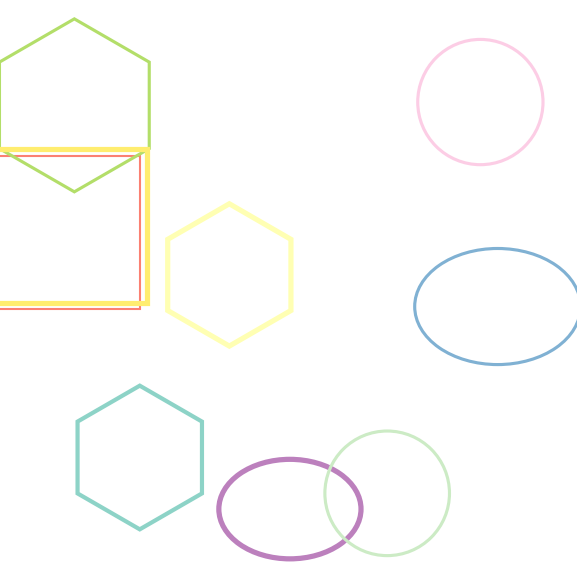[{"shape": "hexagon", "thickness": 2, "radius": 0.62, "center": [0.242, 0.207]}, {"shape": "hexagon", "thickness": 2.5, "radius": 0.62, "center": [0.397, 0.523]}, {"shape": "square", "thickness": 1, "radius": 0.66, "center": [0.109, 0.596]}, {"shape": "oval", "thickness": 1.5, "radius": 0.72, "center": [0.862, 0.468]}, {"shape": "hexagon", "thickness": 1.5, "radius": 0.75, "center": [0.129, 0.817]}, {"shape": "circle", "thickness": 1.5, "radius": 0.54, "center": [0.832, 0.822]}, {"shape": "oval", "thickness": 2.5, "radius": 0.62, "center": [0.502, 0.118]}, {"shape": "circle", "thickness": 1.5, "radius": 0.54, "center": [0.67, 0.145]}, {"shape": "square", "thickness": 2.5, "radius": 0.67, "center": [0.12, 0.608]}]